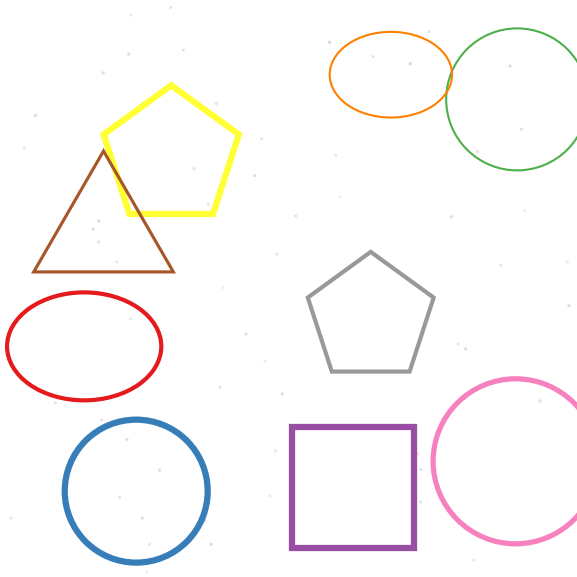[{"shape": "oval", "thickness": 2, "radius": 0.67, "center": [0.146, 0.399]}, {"shape": "circle", "thickness": 3, "radius": 0.62, "center": [0.236, 0.149]}, {"shape": "circle", "thickness": 1, "radius": 0.61, "center": [0.896, 0.827]}, {"shape": "square", "thickness": 3, "radius": 0.53, "center": [0.611, 0.155]}, {"shape": "oval", "thickness": 1, "radius": 0.53, "center": [0.677, 0.87]}, {"shape": "pentagon", "thickness": 3, "radius": 0.62, "center": [0.297, 0.728]}, {"shape": "triangle", "thickness": 1.5, "radius": 0.7, "center": [0.179, 0.598]}, {"shape": "circle", "thickness": 2.5, "radius": 0.71, "center": [0.893, 0.2]}, {"shape": "pentagon", "thickness": 2, "radius": 0.57, "center": [0.642, 0.448]}]